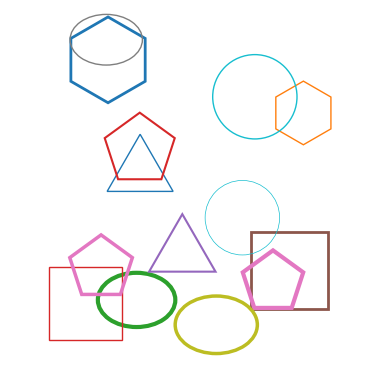[{"shape": "triangle", "thickness": 1, "radius": 0.49, "center": [0.364, 0.552]}, {"shape": "hexagon", "thickness": 2, "radius": 0.56, "center": [0.281, 0.845]}, {"shape": "hexagon", "thickness": 1, "radius": 0.41, "center": [0.788, 0.707]}, {"shape": "oval", "thickness": 3, "radius": 0.5, "center": [0.355, 0.221]}, {"shape": "pentagon", "thickness": 1.5, "radius": 0.48, "center": [0.363, 0.612]}, {"shape": "square", "thickness": 1, "radius": 0.47, "center": [0.221, 0.213]}, {"shape": "triangle", "thickness": 1.5, "radius": 0.5, "center": [0.474, 0.344]}, {"shape": "square", "thickness": 2, "radius": 0.5, "center": [0.753, 0.297]}, {"shape": "pentagon", "thickness": 2.5, "radius": 0.43, "center": [0.263, 0.304]}, {"shape": "pentagon", "thickness": 3, "radius": 0.41, "center": [0.709, 0.267]}, {"shape": "oval", "thickness": 1, "radius": 0.47, "center": [0.276, 0.897]}, {"shape": "oval", "thickness": 2.5, "radius": 0.53, "center": [0.562, 0.156]}, {"shape": "circle", "thickness": 1, "radius": 0.55, "center": [0.662, 0.749]}, {"shape": "circle", "thickness": 0.5, "radius": 0.48, "center": [0.63, 0.435]}]